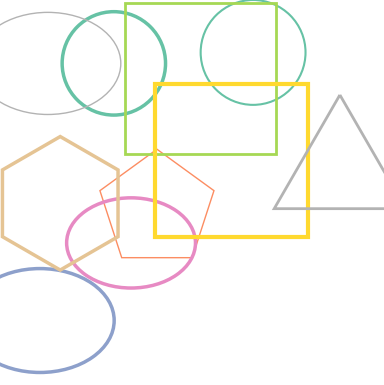[{"shape": "circle", "thickness": 1.5, "radius": 0.68, "center": [0.657, 0.864]}, {"shape": "circle", "thickness": 2.5, "radius": 0.67, "center": [0.296, 0.835]}, {"shape": "pentagon", "thickness": 1, "radius": 0.78, "center": [0.408, 0.457]}, {"shape": "oval", "thickness": 2.5, "radius": 0.96, "center": [0.104, 0.167]}, {"shape": "oval", "thickness": 2.5, "radius": 0.84, "center": [0.34, 0.369]}, {"shape": "square", "thickness": 2, "radius": 0.98, "center": [0.521, 0.797]}, {"shape": "square", "thickness": 3, "radius": 0.99, "center": [0.6, 0.584]}, {"shape": "hexagon", "thickness": 2.5, "radius": 0.87, "center": [0.156, 0.472]}, {"shape": "triangle", "thickness": 2, "radius": 0.98, "center": [0.883, 0.556]}, {"shape": "oval", "thickness": 1, "radius": 0.95, "center": [0.124, 0.835]}]